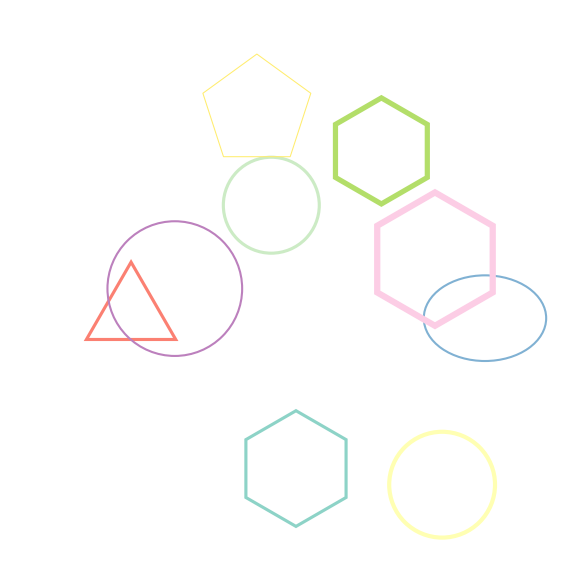[{"shape": "hexagon", "thickness": 1.5, "radius": 0.5, "center": [0.513, 0.188]}, {"shape": "circle", "thickness": 2, "radius": 0.46, "center": [0.766, 0.16]}, {"shape": "triangle", "thickness": 1.5, "radius": 0.45, "center": [0.227, 0.456]}, {"shape": "oval", "thickness": 1, "radius": 0.53, "center": [0.84, 0.448]}, {"shape": "hexagon", "thickness": 2.5, "radius": 0.46, "center": [0.66, 0.738]}, {"shape": "hexagon", "thickness": 3, "radius": 0.58, "center": [0.753, 0.55]}, {"shape": "circle", "thickness": 1, "radius": 0.58, "center": [0.303, 0.499]}, {"shape": "circle", "thickness": 1.5, "radius": 0.42, "center": [0.47, 0.644]}, {"shape": "pentagon", "thickness": 0.5, "radius": 0.49, "center": [0.445, 0.807]}]